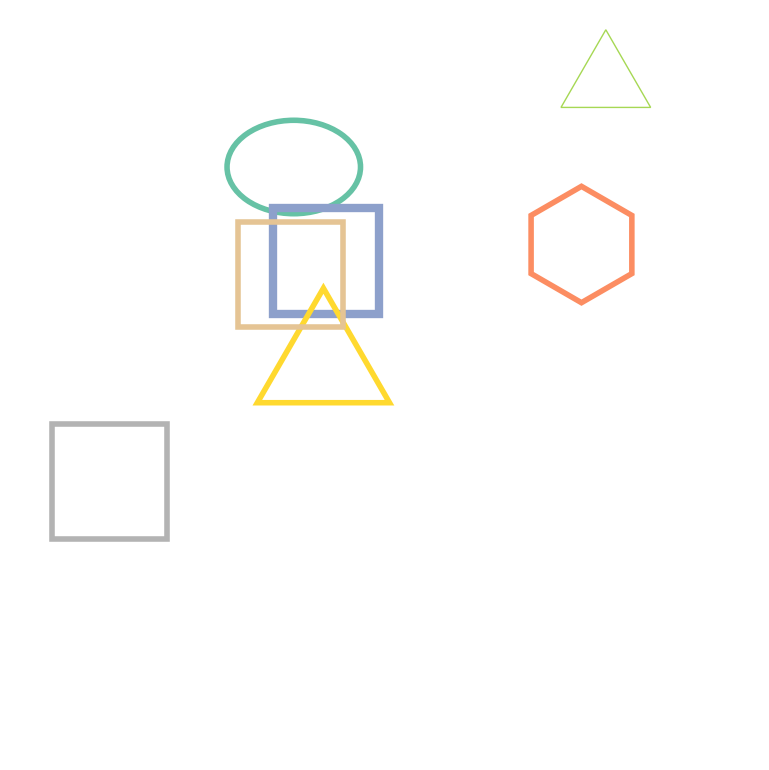[{"shape": "oval", "thickness": 2, "radius": 0.43, "center": [0.382, 0.783]}, {"shape": "hexagon", "thickness": 2, "radius": 0.38, "center": [0.755, 0.682]}, {"shape": "square", "thickness": 3, "radius": 0.34, "center": [0.424, 0.661]}, {"shape": "triangle", "thickness": 0.5, "radius": 0.34, "center": [0.787, 0.894]}, {"shape": "triangle", "thickness": 2, "radius": 0.5, "center": [0.42, 0.527]}, {"shape": "square", "thickness": 2, "radius": 0.34, "center": [0.377, 0.644]}, {"shape": "square", "thickness": 2, "radius": 0.37, "center": [0.142, 0.375]}]